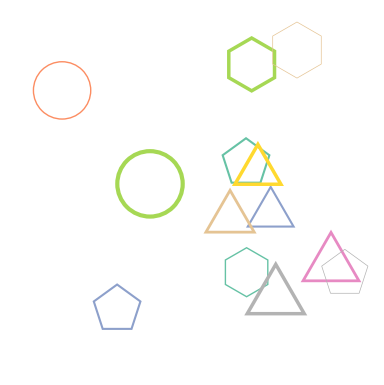[{"shape": "pentagon", "thickness": 1.5, "radius": 0.32, "center": [0.639, 0.577]}, {"shape": "hexagon", "thickness": 1, "radius": 0.32, "center": [0.641, 0.293]}, {"shape": "circle", "thickness": 1, "radius": 0.37, "center": [0.161, 0.765]}, {"shape": "pentagon", "thickness": 1.5, "radius": 0.32, "center": [0.304, 0.197]}, {"shape": "triangle", "thickness": 1.5, "radius": 0.34, "center": [0.703, 0.446]}, {"shape": "triangle", "thickness": 2, "radius": 0.42, "center": [0.86, 0.313]}, {"shape": "hexagon", "thickness": 2.5, "radius": 0.34, "center": [0.654, 0.833]}, {"shape": "circle", "thickness": 3, "radius": 0.42, "center": [0.39, 0.522]}, {"shape": "triangle", "thickness": 2.5, "radius": 0.35, "center": [0.67, 0.556]}, {"shape": "hexagon", "thickness": 0.5, "radius": 0.36, "center": [0.771, 0.87]}, {"shape": "triangle", "thickness": 2, "radius": 0.36, "center": [0.598, 0.433]}, {"shape": "triangle", "thickness": 2.5, "radius": 0.43, "center": [0.716, 0.228]}, {"shape": "pentagon", "thickness": 0.5, "radius": 0.32, "center": [0.896, 0.289]}]